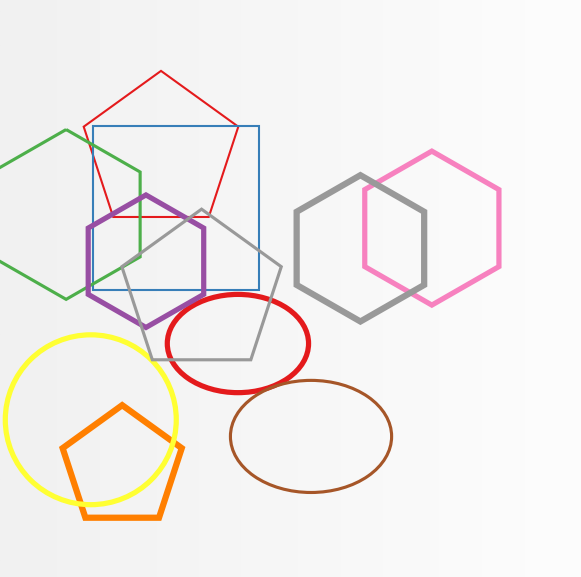[{"shape": "pentagon", "thickness": 1, "radius": 0.7, "center": [0.277, 0.737]}, {"shape": "oval", "thickness": 2.5, "radius": 0.61, "center": [0.409, 0.404]}, {"shape": "square", "thickness": 1, "radius": 0.71, "center": [0.303, 0.639]}, {"shape": "hexagon", "thickness": 1.5, "radius": 0.74, "center": [0.114, 0.628]}, {"shape": "hexagon", "thickness": 2.5, "radius": 0.57, "center": [0.251, 0.547]}, {"shape": "pentagon", "thickness": 3, "radius": 0.54, "center": [0.21, 0.19]}, {"shape": "circle", "thickness": 2.5, "radius": 0.74, "center": [0.156, 0.272]}, {"shape": "oval", "thickness": 1.5, "radius": 0.69, "center": [0.535, 0.243]}, {"shape": "hexagon", "thickness": 2.5, "radius": 0.67, "center": [0.743, 0.604]}, {"shape": "hexagon", "thickness": 3, "radius": 0.63, "center": [0.62, 0.569]}, {"shape": "pentagon", "thickness": 1.5, "radius": 0.72, "center": [0.347, 0.493]}]